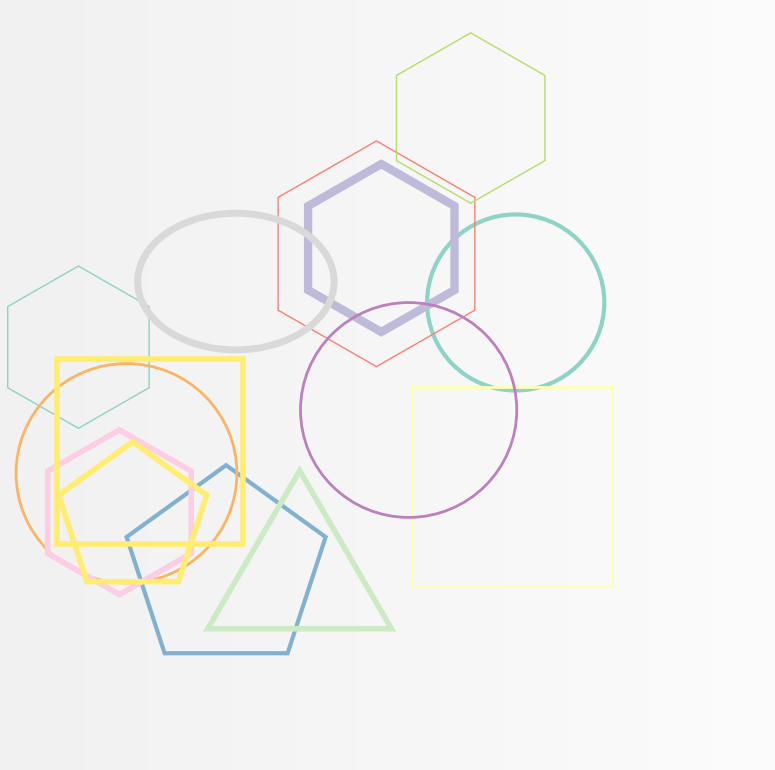[{"shape": "hexagon", "thickness": 0.5, "radius": 0.53, "center": [0.101, 0.549]}, {"shape": "circle", "thickness": 1.5, "radius": 0.57, "center": [0.665, 0.607]}, {"shape": "square", "thickness": 1, "radius": 0.65, "center": [0.661, 0.368]}, {"shape": "hexagon", "thickness": 3, "radius": 0.55, "center": [0.492, 0.678]}, {"shape": "hexagon", "thickness": 0.5, "radius": 0.73, "center": [0.486, 0.67]}, {"shape": "pentagon", "thickness": 1.5, "radius": 0.67, "center": [0.292, 0.261]}, {"shape": "circle", "thickness": 1, "radius": 0.71, "center": [0.163, 0.385]}, {"shape": "hexagon", "thickness": 0.5, "radius": 0.55, "center": [0.607, 0.847]}, {"shape": "hexagon", "thickness": 2, "radius": 0.53, "center": [0.154, 0.335]}, {"shape": "oval", "thickness": 2.5, "radius": 0.63, "center": [0.304, 0.634]}, {"shape": "circle", "thickness": 1, "radius": 0.7, "center": [0.527, 0.468]}, {"shape": "triangle", "thickness": 2, "radius": 0.68, "center": [0.387, 0.252]}, {"shape": "pentagon", "thickness": 2, "radius": 0.5, "center": [0.171, 0.326]}, {"shape": "square", "thickness": 2, "radius": 0.6, "center": [0.194, 0.414]}]